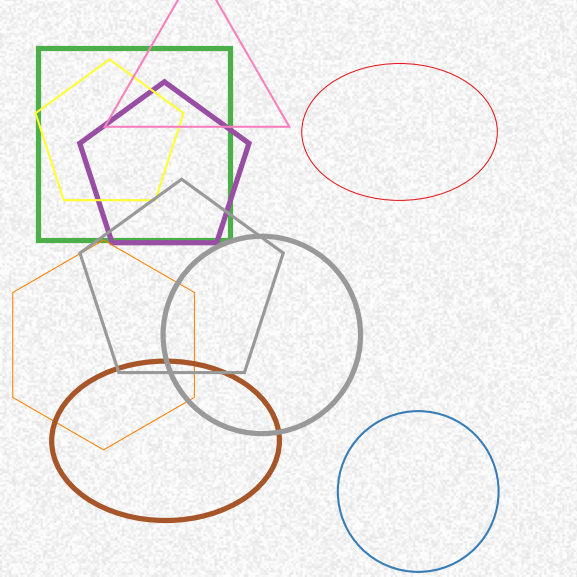[{"shape": "oval", "thickness": 0.5, "radius": 0.85, "center": [0.692, 0.771]}, {"shape": "circle", "thickness": 1, "radius": 0.7, "center": [0.724, 0.148]}, {"shape": "square", "thickness": 2.5, "radius": 0.83, "center": [0.231, 0.751]}, {"shape": "pentagon", "thickness": 2.5, "radius": 0.77, "center": [0.285, 0.703]}, {"shape": "hexagon", "thickness": 0.5, "radius": 0.91, "center": [0.179, 0.402]}, {"shape": "pentagon", "thickness": 1, "radius": 0.67, "center": [0.19, 0.762]}, {"shape": "oval", "thickness": 2.5, "radius": 0.99, "center": [0.287, 0.236]}, {"shape": "triangle", "thickness": 1, "radius": 0.92, "center": [0.341, 0.872]}, {"shape": "circle", "thickness": 2.5, "radius": 0.85, "center": [0.453, 0.419]}, {"shape": "pentagon", "thickness": 1.5, "radius": 0.93, "center": [0.314, 0.504]}]